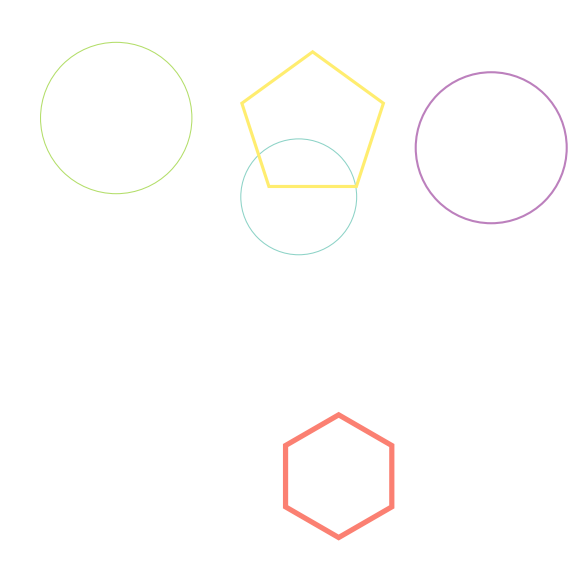[{"shape": "circle", "thickness": 0.5, "radius": 0.5, "center": [0.517, 0.658]}, {"shape": "hexagon", "thickness": 2.5, "radius": 0.53, "center": [0.586, 0.175]}, {"shape": "circle", "thickness": 0.5, "radius": 0.66, "center": [0.201, 0.795]}, {"shape": "circle", "thickness": 1, "radius": 0.65, "center": [0.851, 0.743]}, {"shape": "pentagon", "thickness": 1.5, "radius": 0.64, "center": [0.541, 0.78]}]